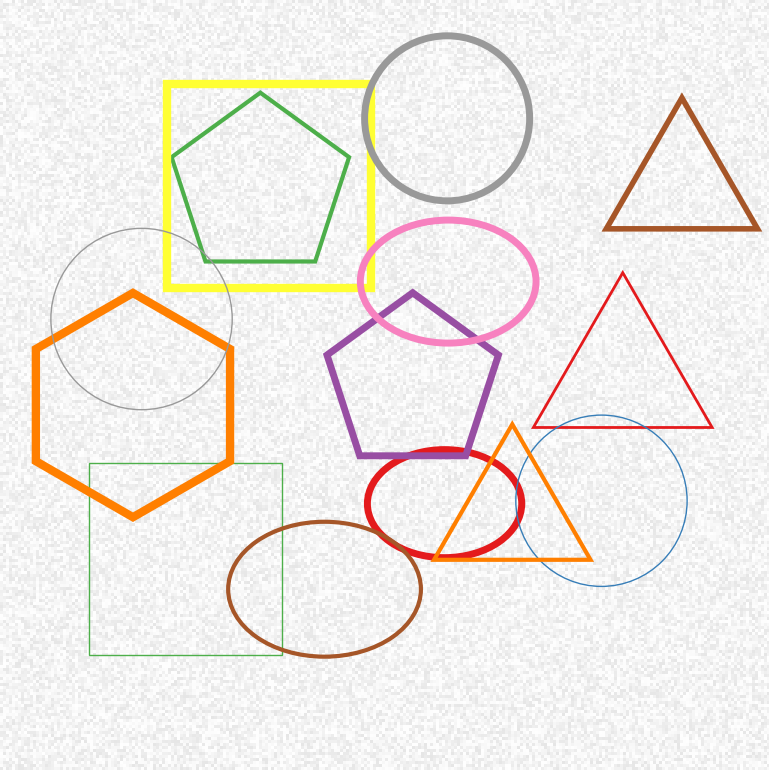[{"shape": "oval", "thickness": 2.5, "radius": 0.5, "center": [0.577, 0.346]}, {"shape": "triangle", "thickness": 1, "radius": 0.67, "center": [0.809, 0.512]}, {"shape": "circle", "thickness": 0.5, "radius": 0.56, "center": [0.781, 0.35]}, {"shape": "square", "thickness": 0.5, "radius": 0.63, "center": [0.241, 0.274]}, {"shape": "pentagon", "thickness": 1.5, "radius": 0.61, "center": [0.338, 0.758]}, {"shape": "pentagon", "thickness": 2.5, "radius": 0.59, "center": [0.536, 0.503]}, {"shape": "triangle", "thickness": 1.5, "radius": 0.59, "center": [0.665, 0.332]}, {"shape": "hexagon", "thickness": 3, "radius": 0.73, "center": [0.173, 0.474]}, {"shape": "square", "thickness": 3, "radius": 0.66, "center": [0.35, 0.759]}, {"shape": "oval", "thickness": 1.5, "radius": 0.63, "center": [0.421, 0.235]}, {"shape": "triangle", "thickness": 2, "radius": 0.57, "center": [0.886, 0.76]}, {"shape": "oval", "thickness": 2.5, "radius": 0.57, "center": [0.582, 0.634]}, {"shape": "circle", "thickness": 0.5, "radius": 0.59, "center": [0.184, 0.586]}, {"shape": "circle", "thickness": 2.5, "radius": 0.54, "center": [0.581, 0.846]}]